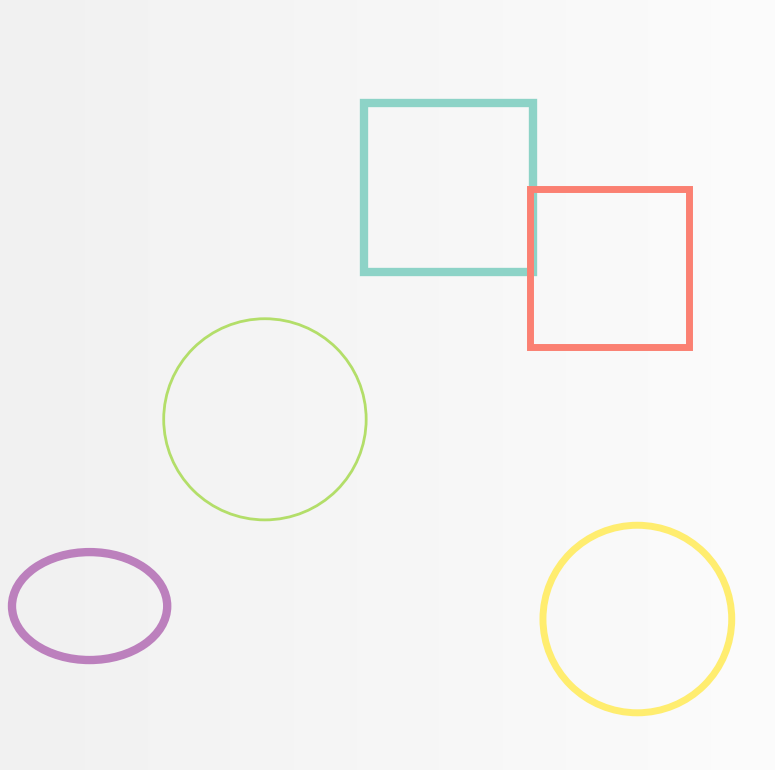[{"shape": "square", "thickness": 3, "radius": 0.55, "center": [0.579, 0.756]}, {"shape": "square", "thickness": 2.5, "radius": 0.51, "center": [0.786, 0.652]}, {"shape": "circle", "thickness": 1, "radius": 0.65, "center": [0.342, 0.455]}, {"shape": "oval", "thickness": 3, "radius": 0.5, "center": [0.116, 0.213]}, {"shape": "circle", "thickness": 2.5, "radius": 0.61, "center": [0.822, 0.196]}]